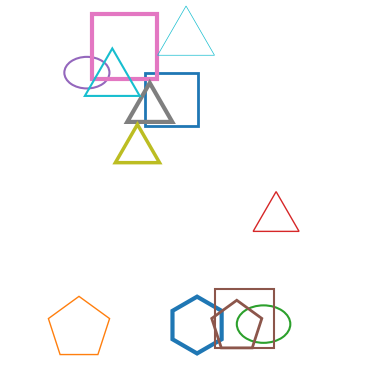[{"shape": "hexagon", "thickness": 3, "radius": 0.37, "center": [0.512, 0.156]}, {"shape": "square", "thickness": 2, "radius": 0.34, "center": [0.446, 0.741]}, {"shape": "pentagon", "thickness": 1, "radius": 0.42, "center": [0.205, 0.147]}, {"shape": "oval", "thickness": 1.5, "radius": 0.35, "center": [0.685, 0.158]}, {"shape": "triangle", "thickness": 1, "radius": 0.34, "center": [0.717, 0.433]}, {"shape": "oval", "thickness": 1.5, "radius": 0.29, "center": [0.226, 0.811]}, {"shape": "pentagon", "thickness": 2, "radius": 0.34, "center": [0.615, 0.152]}, {"shape": "square", "thickness": 1.5, "radius": 0.38, "center": [0.636, 0.174]}, {"shape": "square", "thickness": 3, "radius": 0.42, "center": [0.323, 0.879]}, {"shape": "triangle", "thickness": 3, "radius": 0.34, "center": [0.389, 0.717]}, {"shape": "triangle", "thickness": 2.5, "radius": 0.33, "center": [0.357, 0.611]}, {"shape": "triangle", "thickness": 0.5, "radius": 0.43, "center": [0.483, 0.899]}, {"shape": "triangle", "thickness": 1.5, "radius": 0.41, "center": [0.292, 0.792]}]